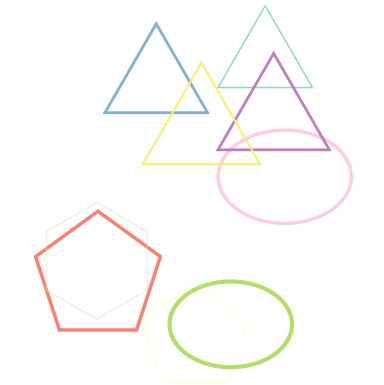[{"shape": "triangle", "thickness": 1, "radius": 0.71, "center": [0.689, 0.843]}, {"shape": "pentagon", "thickness": 0.5, "radius": 0.71, "center": [0.505, 0.119]}, {"shape": "pentagon", "thickness": 2.5, "radius": 0.85, "center": [0.255, 0.281]}, {"shape": "triangle", "thickness": 2, "radius": 0.77, "center": [0.406, 0.784]}, {"shape": "oval", "thickness": 3, "radius": 0.8, "center": [0.599, 0.158]}, {"shape": "oval", "thickness": 2.5, "radius": 0.87, "center": [0.74, 0.541]}, {"shape": "triangle", "thickness": 2, "radius": 0.84, "center": [0.711, 0.694]}, {"shape": "hexagon", "thickness": 0.5, "radius": 0.76, "center": [0.251, 0.323]}, {"shape": "triangle", "thickness": 1.5, "radius": 0.88, "center": [0.523, 0.661]}]